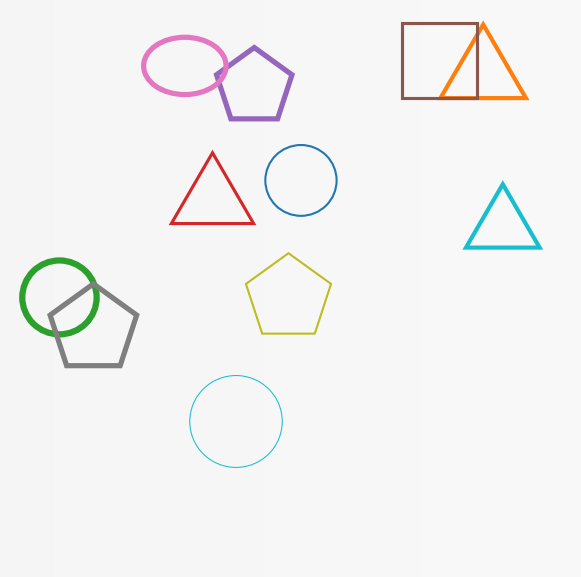[{"shape": "circle", "thickness": 1, "radius": 0.31, "center": [0.518, 0.687]}, {"shape": "triangle", "thickness": 2, "radius": 0.42, "center": [0.831, 0.872]}, {"shape": "circle", "thickness": 3, "radius": 0.32, "center": [0.102, 0.484]}, {"shape": "triangle", "thickness": 1.5, "radius": 0.41, "center": [0.366, 0.653]}, {"shape": "pentagon", "thickness": 2.5, "radius": 0.34, "center": [0.437, 0.849]}, {"shape": "square", "thickness": 1.5, "radius": 0.32, "center": [0.755, 0.894]}, {"shape": "oval", "thickness": 2.5, "radius": 0.35, "center": [0.318, 0.885]}, {"shape": "pentagon", "thickness": 2.5, "radius": 0.39, "center": [0.161, 0.429]}, {"shape": "pentagon", "thickness": 1, "radius": 0.38, "center": [0.496, 0.484]}, {"shape": "triangle", "thickness": 2, "radius": 0.37, "center": [0.865, 0.607]}, {"shape": "circle", "thickness": 0.5, "radius": 0.4, "center": [0.406, 0.269]}]